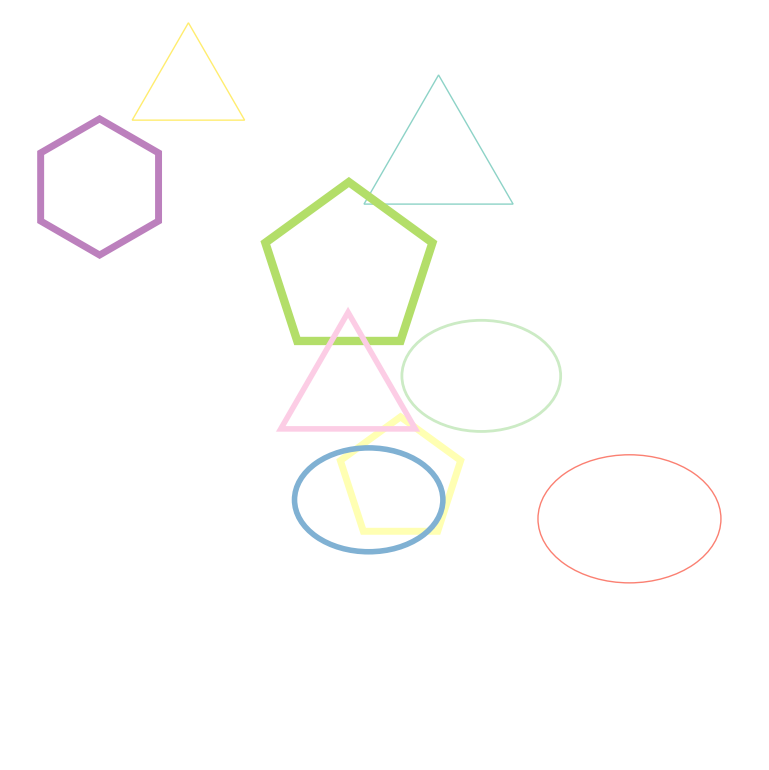[{"shape": "triangle", "thickness": 0.5, "radius": 0.56, "center": [0.57, 0.791]}, {"shape": "pentagon", "thickness": 2.5, "radius": 0.41, "center": [0.52, 0.376]}, {"shape": "oval", "thickness": 0.5, "radius": 0.59, "center": [0.817, 0.326]}, {"shape": "oval", "thickness": 2, "radius": 0.48, "center": [0.479, 0.351]}, {"shape": "pentagon", "thickness": 3, "radius": 0.57, "center": [0.453, 0.649]}, {"shape": "triangle", "thickness": 2, "radius": 0.5, "center": [0.452, 0.493]}, {"shape": "hexagon", "thickness": 2.5, "radius": 0.44, "center": [0.129, 0.757]}, {"shape": "oval", "thickness": 1, "radius": 0.52, "center": [0.625, 0.512]}, {"shape": "triangle", "thickness": 0.5, "radius": 0.42, "center": [0.245, 0.886]}]